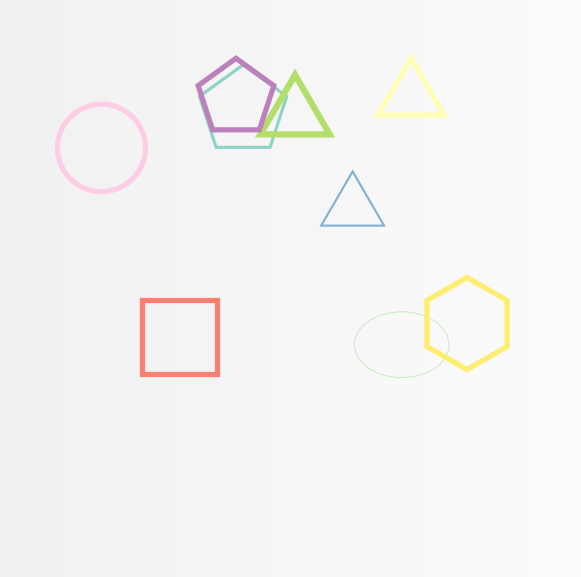[{"shape": "pentagon", "thickness": 1.5, "radius": 0.39, "center": [0.418, 0.808]}, {"shape": "triangle", "thickness": 2.5, "radius": 0.33, "center": [0.707, 0.833]}, {"shape": "square", "thickness": 2.5, "radius": 0.32, "center": [0.309, 0.416]}, {"shape": "triangle", "thickness": 1, "radius": 0.31, "center": [0.607, 0.64]}, {"shape": "triangle", "thickness": 3, "radius": 0.34, "center": [0.508, 0.801]}, {"shape": "circle", "thickness": 2.5, "radius": 0.38, "center": [0.175, 0.743]}, {"shape": "pentagon", "thickness": 2.5, "radius": 0.34, "center": [0.406, 0.83]}, {"shape": "oval", "thickness": 0.5, "radius": 0.41, "center": [0.691, 0.402]}, {"shape": "hexagon", "thickness": 2.5, "radius": 0.4, "center": [0.803, 0.439]}]